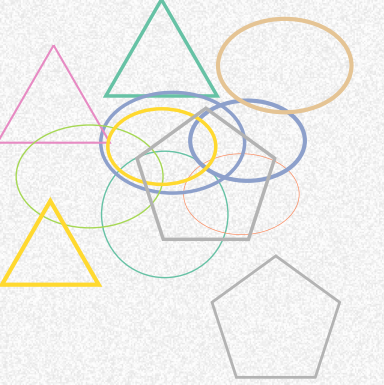[{"shape": "triangle", "thickness": 2.5, "radius": 0.83, "center": [0.419, 0.834]}, {"shape": "circle", "thickness": 1, "radius": 0.82, "center": [0.428, 0.443]}, {"shape": "oval", "thickness": 0.5, "radius": 0.75, "center": [0.627, 0.496]}, {"shape": "oval", "thickness": 2.5, "radius": 0.93, "center": [0.449, 0.629]}, {"shape": "oval", "thickness": 3, "radius": 0.74, "center": [0.643, 0.635]}, {"shape": "triangle", "thickness": 1.5, "radius": 0.84, "center": [0.139, 0.714]}, {"shape": "oval", "thickness": 1, "radius": 0.95, "center": [0.233, 0.542]}, {"shape": "oval", "thickness": 2.5, "radius": 0.7, "center": [0.42, 0.619]}, {"shape": "triangle", "thickness": 3, "radius": 0.73, "center": [0.131, 0.333]}, {"shape": "oval", "thickness": 3, "radius": 0.87, "center": [0.74, 0.83]}, {"shape": "pentagon", "thickness": 2, "radius": 0.87, "center": [0.716, 0.161]}, {"shape": "pentagon", "thickness": 2.5, "radius": 0.94, "center": [0.535, 0.531]}]